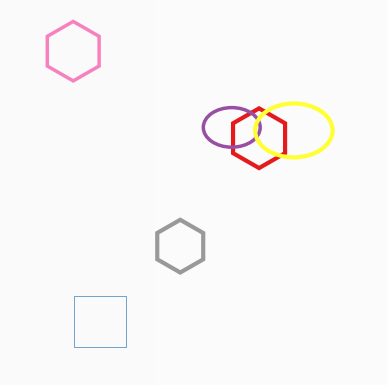[{"shape": "hexagon", "thickness": 3, "radius": 0.39, "center": [0.669, 0.641]}, {"shape": "square", "thickness": 0.5, "radius": 0.34, "center": [0.257, 0.165]}, {"shape": "oval", "thickness": 2.5, "radius": 0.37, "center": [0.598, 0.669]}, {"shape": "oval", "thickness": 3, "radius": 0.5, "center": [0.758, 0.661]}, {"shape": "hexagon", "thickness": 2.5, "radius": 0.39, "center": [0.189, 0.867]}, {"shape": "hexagon", "thickness": 3, "radius": 0.34, "center": [0.465, 0.361]}]